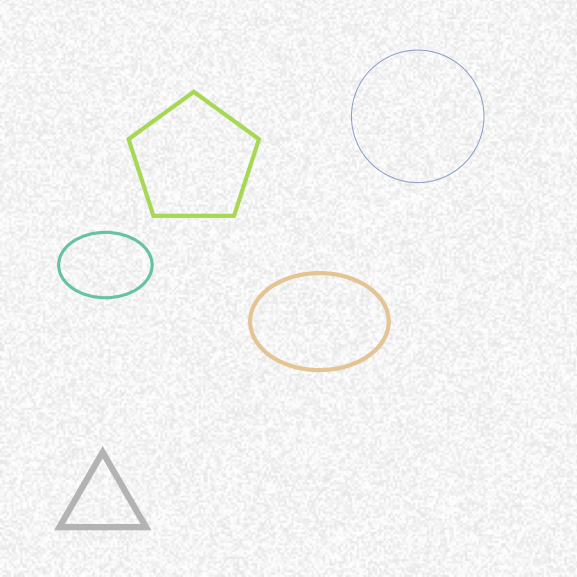[{"shape": "oval", "thickness": 1.5, "radius": 0.4, "center": [0.182, 0.54]}, {"shape": "circle", "thickness": 0.5, "radius": 0.57, "center": [0.723, 0.798]}, {"shape": "pentagon", "thickness": 2, "radius": 0.59, "center": [0.336, 0.721]}, {"shape": "oval", "thickness": 2, "radius": 0.6, "center": [0.553, 0.442]}, {"shape": "triangle", "thickness": 3, "radius": 0.43, "center": [0.178, 0.13]}]